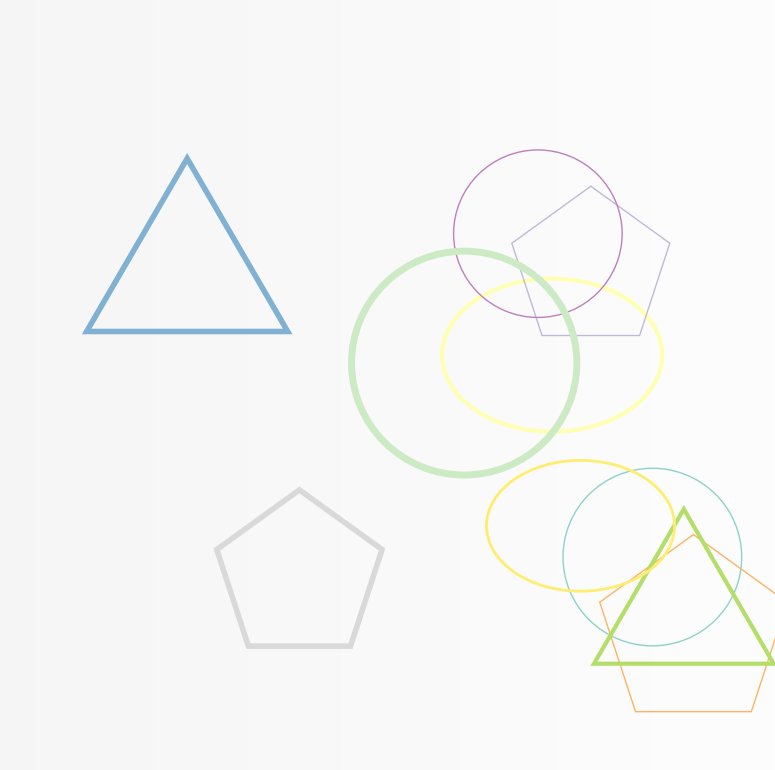[{"shape": "circle", "thickness": 0.5, "radius": 0.58, "center": [0.842, 0.277]}, {"shape": "oval", "thickness": 1.5, "radius": 0.71, "center": [0.712, 0.539]}, {"shape": "pentagon", "thickness": 0.5, "radius": 0.54, "center": [0.762, 0.651]}, {"shape": "triangle", "thickness": 2, "radius": 0.75, "center": [0.242, 0.644]}, {"shape": "pentagon", "thickness": 0.5, "radius": 0.64, "center": [0.895, 0.179]}, {"shape": "triangle", "thickness": 1.5, "radius": 0.67, "center": [0.882, 0.205]}, {"shape": "pentagon", "thickness": 2, "radius": 0.56, "center": [0.386, 0.252]}, {"shape": "circle", "thickness": 0.5, "radius": 0.54, "center": [0.694, 0.697]}, {"shape": "circle", "thickness": 2.5, "radius": 0.73, "center": [0.599, 0.528]}, {"shape": "oval", "thickness": 1, "radius": 0.61, "center": [0.749, 0.317]}]